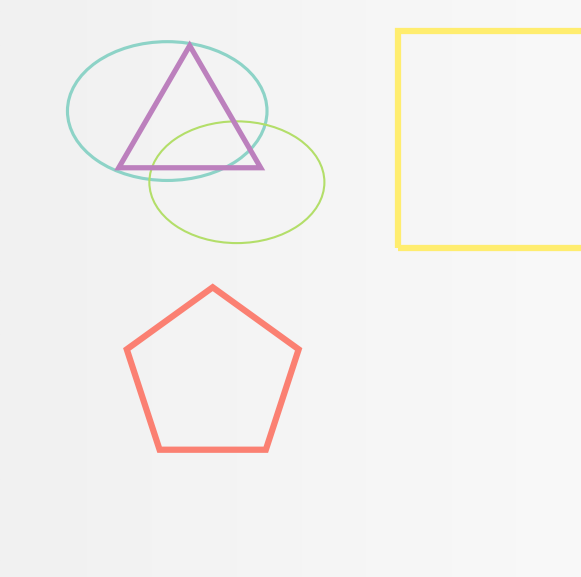[{"shape": "oval", "thickness": 1.5, "radius": 0.86, "center": [0.288, 0.807]}, {"shape": "pentagon", "thickness": 3, "radius": 0.78, "center": [0.366, 0.346]}, {"shape": "oval", "thickness": 1, "radius": 0.75, "center": [0.408, 0.684]}, {"shape": "triangle", "thickness": 2.5, "radius": 0.7, "center": [0.326, 0.779]}, {"shape": "square", "thickness": 3, "radius": 0.94, "center": [0.873, 0.758]}]